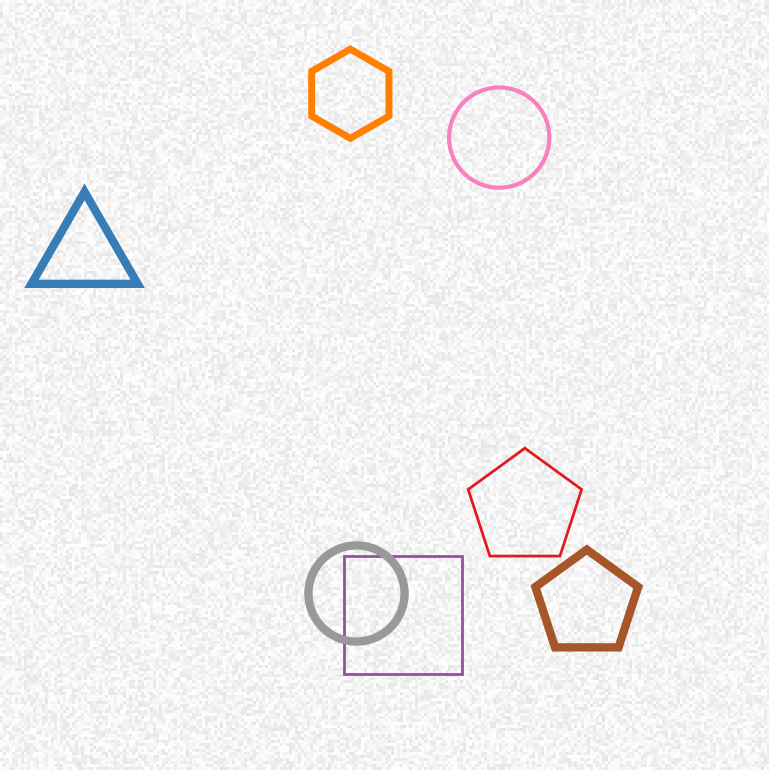[{"shape": "pentagon", "thickness": 1, "radius": 0.39, "center": [0.682, 0.34]}, {"shape": "triangle", "thickness": 3, "radius": 0.4, "center": [0.11, 0.671]}, {"shape": "square", "thickness": 1, "radius": 0.38, "center": [0.523, 0.201]}, {"shape": "hexagon", "thickness": 2.5, "radius": 0.29, "center": [0.455, 0.878]}, {"shape": "pentagon", "thickness": 3, "radius": 0.35, "center": [0.762, 0.216]}, {"shape": "circle", "thickness": 1.5, "radius": 0.33, "center": [0.648, 0.821]}, {"shape": "circle", "thickness": 3, "radius": 0.31, "center": [0.463, 0.229]}]